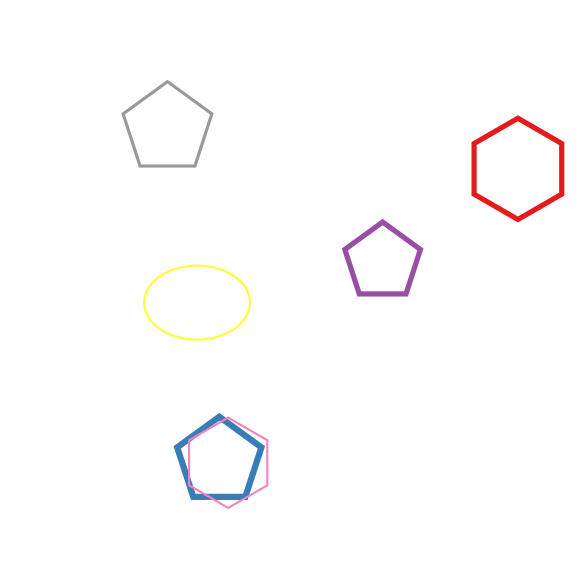[{"shape": "hexagon", "thickness": 2.5, "radius": 0.44, "center": [0.897, 0.707]}, {"shape": "pentagon", "thickness": 3, "radius": 0.38, "center": [0.38, 0.201]}, {"shape": "pentagon", "thickness": 2.5, "radius": 0.34, "center": [0.663, 0.546]}, {"shape": "oval", "thickness": 1, "radius": 0.46, "center": [0.341, 0.475]}, {"shape": "hexagon", "thickness": 1, "radius": 0.39, "center": [0.395, 0.198]}, {"shape": "pentagon", "thickness": 1.5, "radius": 0.4, "center": [0.29, 0.777]}]